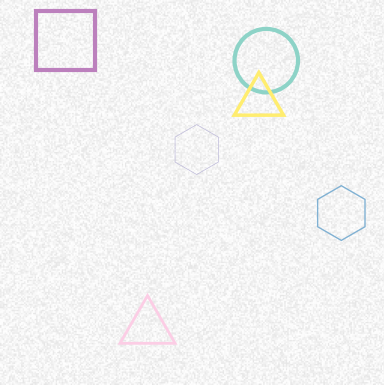[{"shape": "circle", "thickness": 3, "radius": 0.41, "center": [0.692, 0.843]}, {"shape": "hexagon", "thickness": 0.5, "radius": 0.32, "center": [0.511, 0.612]}, {"shape": "hexagon", "thickness": 1, "radius": 0.36, "center": [0.887, 0.447]}, {"shape": "triangle", "thickness": 2, "radius": 0.41, "center": [0.383, 0.15]}, {"shape": "square", "thickness": 3, "radius": 0.38, "center": [0.169, 0.896]}, {"shape": "triangle", "thickness": 2.5, "radius": 0.37, "center": [0.672, 0.738]}]